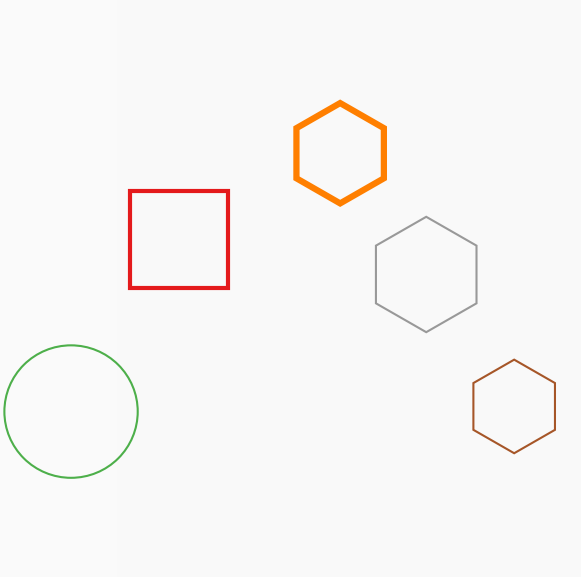[{"shape": "square", "thickness": 2, "radius": 0.42, "center": [0.308, 0.585]}, {"shape": "circle", "thickness": 1, "radius": 0.57, "center": [0.122, 0.286]}, {"shape": "hexagon", "thickness": 3, "radius": 0.43, "center": [0.585, 0.734]}, {"shape": "hexagon", "thickness": 1, "radius": 0.41, "center": [0.885, 0.295]}, {"shape": "hexagon", "thickness": 1, "radius": 0.5, "center": [0.733, 0.524]}]